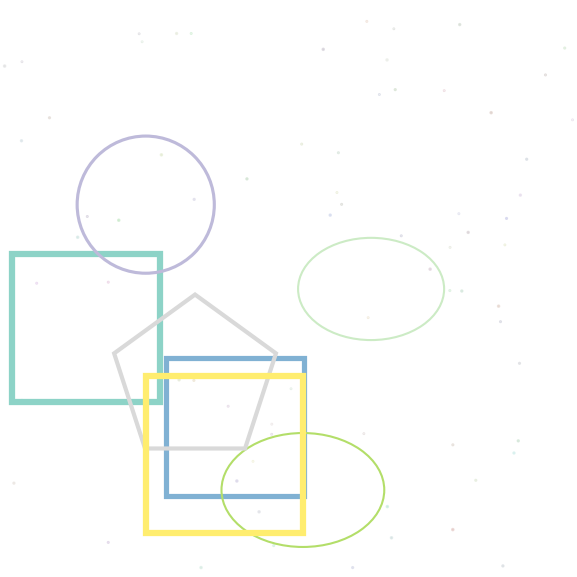[{"shape": "square", "thickness": 3, "radius": 0.64, "center": [0.148, 0.43]}, {"shape": "circle", "thickness": 1.5, "radius": 0.59, "center": [0.252, 0.645]}, {"shape": "square", "thickness": 2.5, "radius": 0.6, "center": [0.407, 0.26]}, {"shape": "oval", "thickness": 1, "radius": 0.7, "center": [0.524, 0.151]}, {"shape": "pentagon", "thickness": 2, "radius": 0.74, "center": [0.338, 0.342]}, {"shape": "oval", "thickness": 1, "radius": 0.63, "center": [0.643, 0.499]}, {"shape": "square", "thickness": 3, "radius": 0.68, "center": [0.389, 0.211]}]